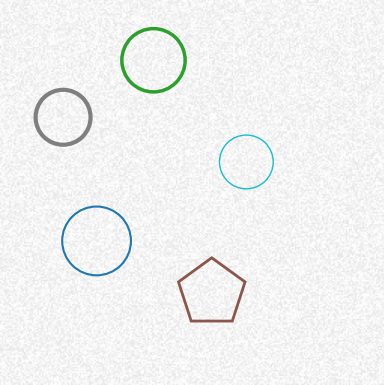[{"shape": "circle", "thickness": 1.5, "radius": 0.45, "center": [0.251, 0.374]}, {"shape": "circle", "thickness": 2.5, "radius": 0.41, "center": [0.399, 0.843]}, {"shape": "pentagon", "thickness": 2, "radius": 0.45, "center": [0.55, 0.24]}, {"shape": "circle", "thickness": 3, "radius": 0.36, "center": [0.164, 0.695]}, {"shape": "circle", "thickness": 1, "radius": 0.35, "center": [0.64, 0.579]}]